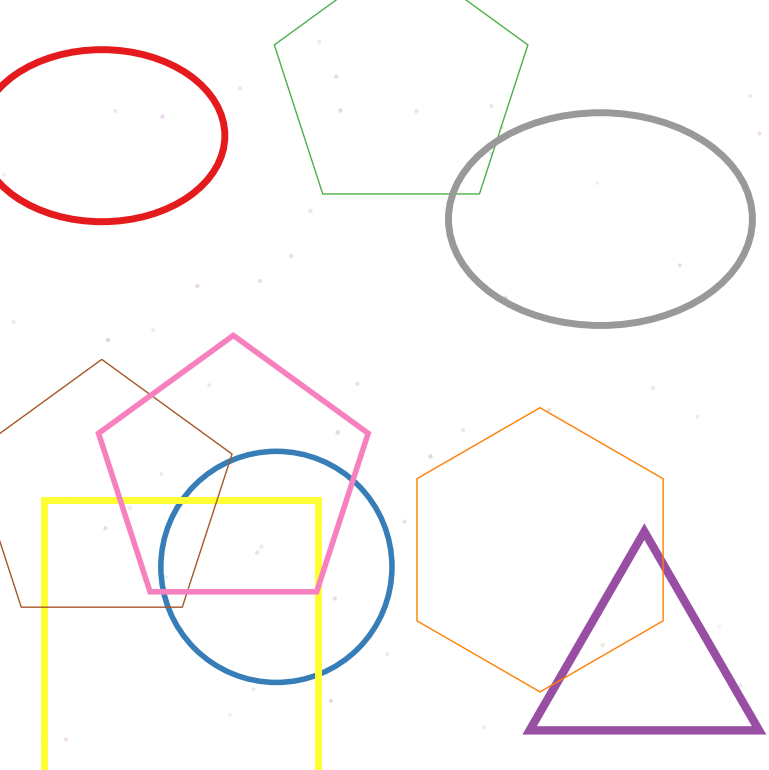[{"shape": "oval", "thickness": 2.5, "radius": 0.8, "center": [0.132, 0.824]}, {"shape": "circle", "thickness": 2, "radius": 0.75, "center": [0.359, 0.264]}, {"shape": "pentagon", "thickness": 0.5, "radius": 0.87, "center": [0.521, 0.888]}, {"shape": "triangle", "thickness": 3, "radius": 0.86, "center": [0.837, 0.138]}, {"shape": "hexagon", "thickness": 0.5, "radius": 0.92, "center": [0.701, 0.286]}, {"shape": "square", "thickness": 2.5, "radius": 0.89, "center": [0.235, 0.173]}, {"shape": "pentagon", "thickness": 0.5, "radius": 0.89, "center": [0.132, 0.355]}, {"shape": "pentagon", "thickness": 2, "radius": 0.92, "center": [0.303, 0.38]}, {"shape": "oval", "thickness": 2.5, "radius": 0.99, "center": [0.78, 0.715]}]